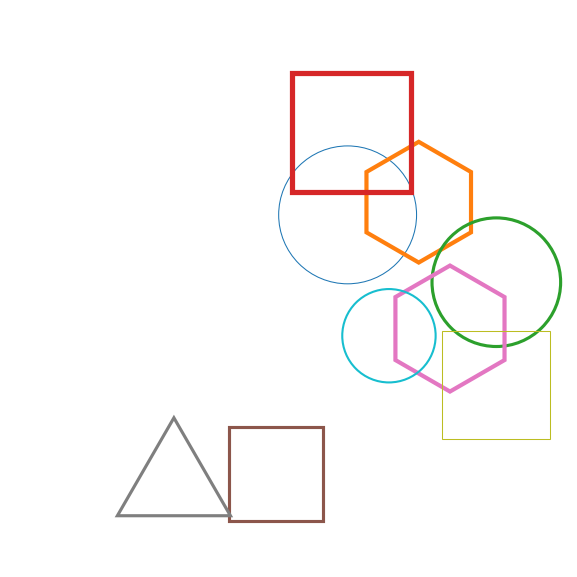[{"shape": "circle", "thickness": 0.5, "radius": 0.6, "center": [0.602, 0.627]}, {"shape": "hexagon", "thickness": 2, "radius": 0.52, "center": [0.725, 0.649]}, {"shape": "circle", "thickness": 1.5, "radius": 0.56, "center": [0.859, 0.51]}, {"shape": "square", "thickness": 2.5, "radius": 0.51, "center": [0.609, 0.769]}, {"shape": "square", "thickness": 1.5, "radius": 0.41, "center": [0.478, 0.178]}, {"shape": "hexagon", "thickness": 2, "radius": 0.55, "center": [0.779, 0.43]}, {"shape": "triangle", "thickness": 1.5, "radius": 0.57, "center": [0.301, 0.163]}, {"shape": "square", "thickness": 0.5, "radius": 0.47, "center": [0.858, 0.333]}, {"shape": "circle", "thickness": 1, "radius": 0.4, "center": [0.674, 0.418]}]